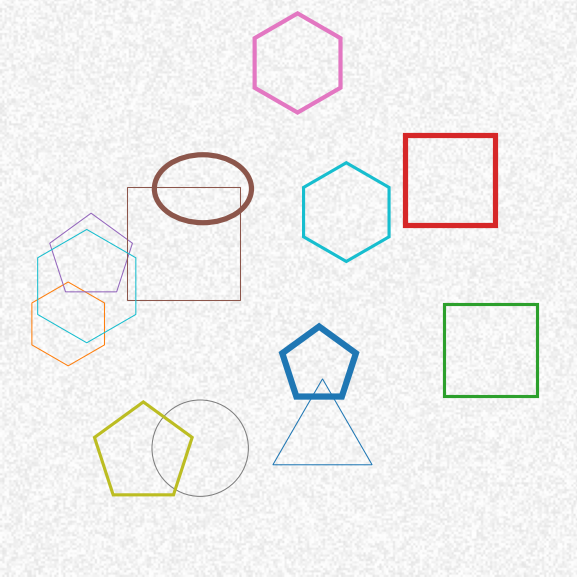[{"shape": "pentagon", "thickness": 3, "radius": 0.34, "center": [0.553, 0.367]}, {"shape": "triangle", "thickness": 0.5, "radius": 0.5, "center": [0.558, 0.244]}, {"shape": "hexagon", "thickness": 0.5, "radius": 0.36, "center": [0.118, 0.438]}, {"shape": "square", "thickness": 1.5, "radius": 0.4, "center": [0.849, 0.393]}, {"shape": "square", "thickness": 2.5, "radius": 0.39, "center": [0.78, 0.687]}, {"shape": "pentagon", "thickness": 0.5, "radius": 0.38, "center": [0.158, 0.555]}, {"shape": "oval", "thickness": 2.5, "radius": 0.42, "center": [0.351, 0.672]}, {"shape": "square", "thickness": 0.5, "radius": 0.49, "center": [0.317, 0.578]}, {"shape": "hexagon", "thickness": 2, "radius": 0.43, "center": [0.515, 0.89]}, {"shape": "circle", "thickness": 0.5, "radius": 0.42, "center": [0.347, 0.223]}, {"shape": "pentagon", "thickness": 1.5, "radius": 0.44, "center": [0.248, 0.214]}, {"shape": "hexagon", "thickness": 0.5, "radius": 0.49, "center": [0.15, 0.504]}, {"shape": "hexagon", "thickness": 1.5, "radius": 0.43, "center": [0.6, 0.632]}]